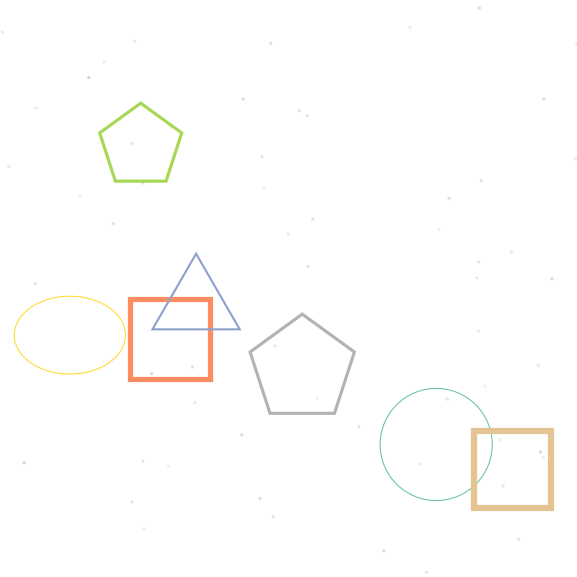[{"shape": "circle", "thickness": 0.5, "radius": 0.49, "center": [0.755, 0.229]}, {"shape": "square", "thickness": 2.5, "radius": 0.35, "center": [0.294, 0.412]}, {"shape": "triangle", "thickness": 1, "radius": 0.44, "center": [0.34, 0.472]}, {"shape": "pentagon", "thickness": 1.5, "radius": 0.37, "center": [0.244, 0.746]}, {"shape": "oval", "thickness": 0.5, "radius": 0.48, "center": [0.121, 0.419]}, {"shape": "square", "thickness": 3, "radius": 0.33, "center": [0.888, 0.186]}, {"shape": "pentagon", "thickness": 1.5, "radius": 0.47, "center": [0.523, 0.36]}]